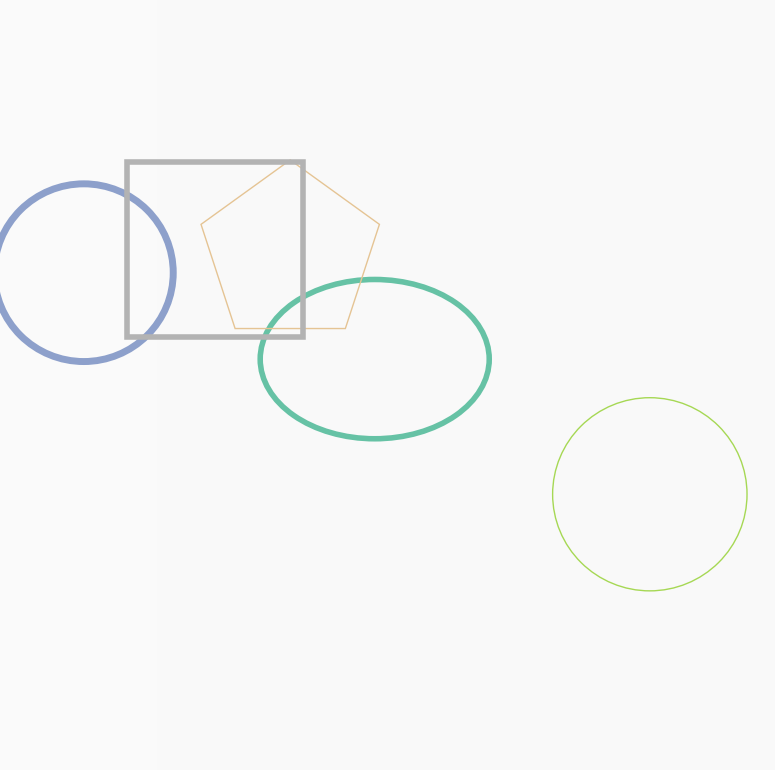[{"shape": "oval", "thickness": 2, "radius": 0.74, "center": [0.484, 0.534]}, {"shape": "circle", "thickness": 2.5, "radius": 0.58, "center": [0.108, 0.646]}, {"shape": "circle", "thickness": 0.5, "radius": 0.63, "center": [0.838, 0.358]}, {"shape": "pentagon", "thickness": 0.5, "radius": 0.61, "center": [0.374, 0.671]}, {"shape": "square", "thickness": 2, "radius": 0.57, "center": [0.277, 0.676]}]